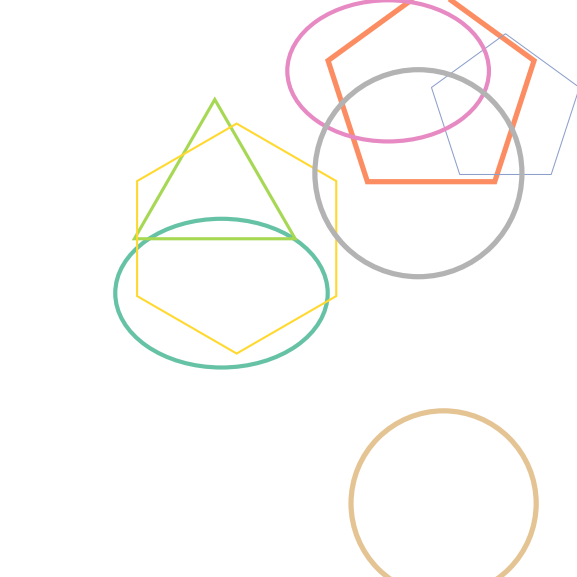[{"shape": "oval", "thickness": 2, "radius": 0.92, "center": [0.384, 0.492]}, {"shape": "pentagon", "thickness": 2.5, "radius": 0.94, "center": [0.746, 0.836]}, {"shape": "pentagon", "thickness": 0.5, "radius": 0.67, "center": [0.875, 0.806]}, {"shape": "oval", "thickness": 2, "radius": 0.87, "center": [0.672, 0.876]}, {"shape": "triangle", "thickness": 1.5, "radius": 0.8, "center": [0.372, 0.666]}, {"shape": "hexagon", "thickness": 1, "radius": 1.0, "center": [0.41, 0.586]}, {"shape": "circle", "thickness": 2.5, "radius": 0.8, "center": [0.768, 0.127]}, {"shape": "circle", "thickness": 2.5, "radius": 0.9, "center": [0.725, 0.699]}]